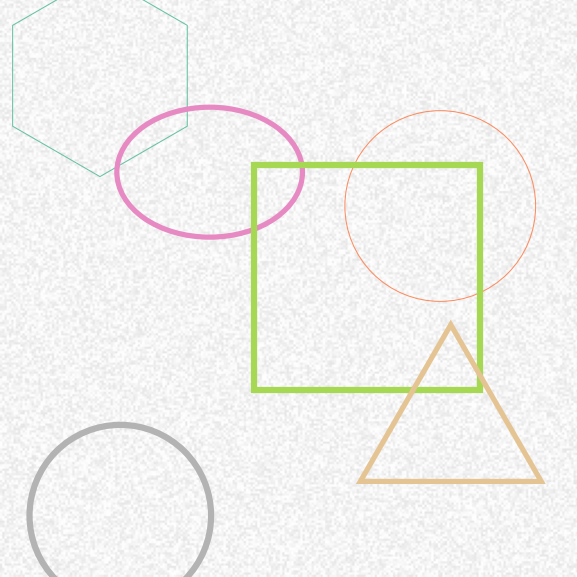[{"shape": "hexagon", "thickness": 0.5, "radius": 0.87, "center": [0.173, 0.868]}, {"shape": "circle", "thickness": 0.5, "radius": 0.83, "center": [0.762, 0.642]}, {"shape": "oval", "thickness": 2.5, "radius": 0.8, "center": [0.363, 0.701]}, {"shape": "square", "thickness": 3, "radius": 0.98, "center": [0.636, 0.519]}, {"shape": "triangle", "thickness": 2.5, "radius": 0.9, "center": [0.781, 0.256]}, {"shape": "circle", "thickness": 3, "radius": 0.79, "center": [0.208, 0.106]}]